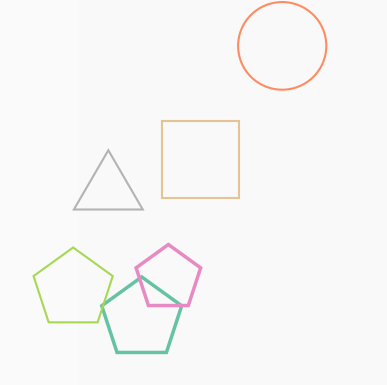[{"shape": "pentagon", "thickness": 2.5, "radius": 0.54, "center": [0.366, 0.172]}, {"shape": "circle", "thickness": 1.5, "radius": 0.57, "center": [0.728, 0.881]}, {"shape": "pentagon", "thickness": 2.5, "radius": 0.44, "center": [0.435, 0.277]}, {"shape": "pentagon", "thickness": 1.5, "radius": 0.54, "center": [0.189, 0.25]}, {"shape": "square", "thickness": 1.5, "radius": 0.5, "center": [0.518, 0.587]}, {"shape": "triangle", "thickness": 1.5, "radius": 0.51, "center": [0.28, 0.507]}]